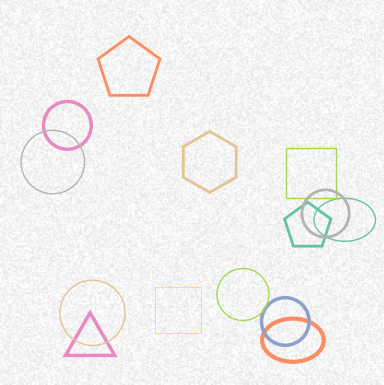[{"shape": "pentagon", "thickness": 2, "radius": 0.32, "center": [0.799, 0.412]}, {"shape": "oval", "thickness": 1, "radius": 0.4, "center": [0.895, 0.429]}, {"shape": "pentagon", "thickness": 2, "radius": 0.42, "center": [0.335, 0.821]}, {"shape": "oval", "thickness": 3, "radius": 0.4, "center": [0.761, 0.116]}, {"shape": "circle", "thickness": 2.5, "radius": 0.31, "center": [0.741, 0.165]}, {"shape": "circle", "thickness": 2.5, "radius": 0.31, "center": [0.175, 0.674]}, {"shape": "triangle", "thickness": 2.5, "radius": 0.37, "center": [0.234, 0.114]}, {"shape": "square", "thickness": 1, "radius": 0.32, "center": [0.808, 0.551]}, {"shape": "circle", "thickness": 1, "radius": 0.34, "center": [0.631, 0.235]}, {"shape": "square", "thickness": 0.5, "radius": 0.3, "center": [0.462, 0.195]}, {"shape": "hexagon", "thickness": 2, "radius": 0.4, "center": [0.545, 0.579]}, {"shape": "circle", "thickness": 1, "radius": 0.42, "center": [0.24, 0.187]}, {"shape": "circle", "thickness": 2, "radius": 0.31, "center": [0.846, 0.445]}, {"shape": "circle", "thickness": 1, "radius": 0.41, "center": [0.137, 0.579]}]